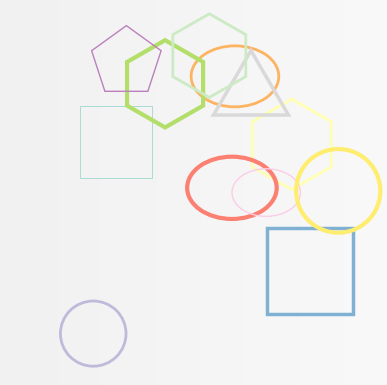[{"shape": "square", "thickness": 0.5, "radius": 0.46, "center": [0.298, 0.631]}, {"shape": "hexagon", "thickness": 2, "radius": 0.59, "center": [0.753, 0.625]}, {"shape": "circle", "thickness": 2, "radius": 0.42, "center": [0.241, 0.133]}, {"shape": "oval", "thickness": 3, "radius": 0.58, "center": [0.599, 0.512]}, {"shape": "square", "thickness": 2.5, "radius": 0.56, "center": [0.8, 0.297]}, {"shape": "oval", "thickness": 2, "radius": 0.57, "center": [0.606, 0.802]}, {"shape": "hexagon", "thickness": 3, "radius": 0.57, "center": [0.426, 0.782]}, {"shape": "oval", "thickness": 1, "radius": 0.44, "center": [0.687, 0.5]}, {"shape": "triangle", "thickness": 2.5, "radius": 0.56, "center": [0.648, 0.757]}, {"shape": "pentagon", "thickness": 1, "radius": 0.47, "center": [0.326, 0.839]}, {"shape": "hexagon", "thickness": 2, "radius": 0.54, "center": [0.54, 0.856]}, {"shape": "circle", "thickness": 3, "radius": 0.54, "center": [0.873, 0.504]}]